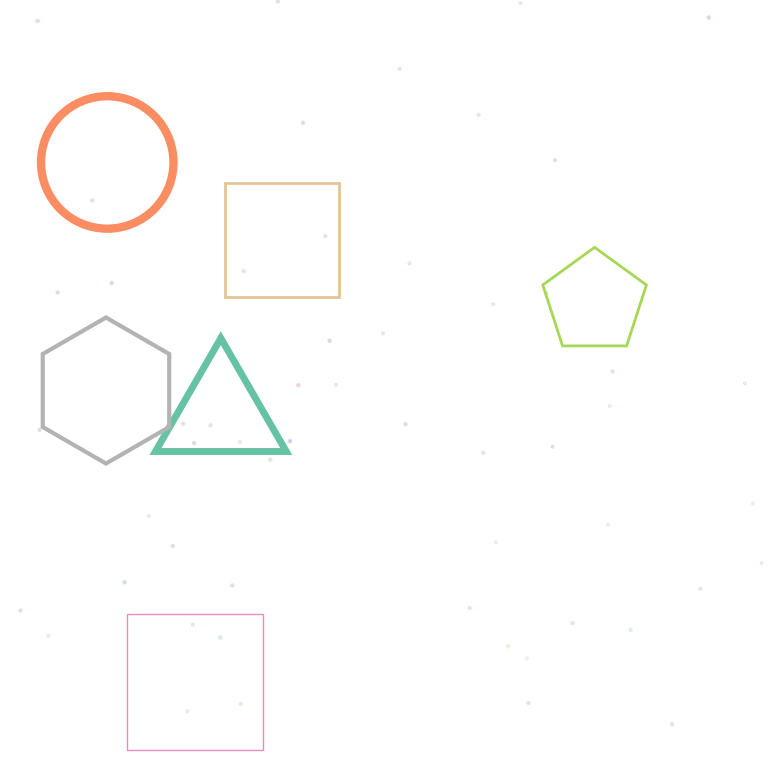[{"shape": "triangle", "thickness": 2.5, "radius": 0.49, "center": [0.287, 0.463]}, {"shape": "circle", "thickness": 3, "radius": 0.43, "center": [0.139, 0.789]}, {"shape": "square", "thickness": 0.5, "radius": 0.44, "center": [0.253, 0.114]}, {"shape": "pentagon", "thickness": 1, "radius": 0.35, "center": [0.772, 0.608]}, {"shape": "square", "thickness": 1, "radius": 0.37, "center": [0.366, 0.689]}, {"shape": "hexagon", "thickness": 1.5, "radius": 0.47, "center": [0.138, 0.493]}]